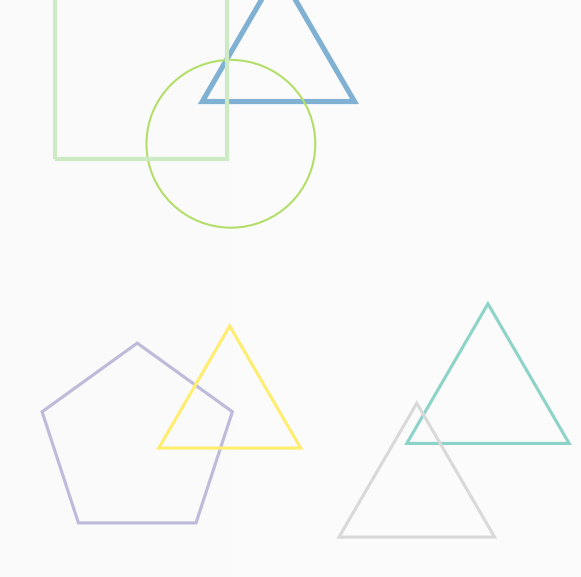[{"shape": "triangle", "thickness": 1.5, "radius": 0.81, "center": [0.839, 0.312]}, {"shape": "pentagon", "thickness": 1.5, "radius": 0.86, "center": [0.236, 0.233]}, {"shape": "triangle", "thickness": 2.5, "radius": 0.76, "center": [0.479, 0.899]}, {"shape": "circle", "thickness": 1, "radius": 0.73, "center": [0.397, 0.75]}, {"shape": "triangle", "thickness": 1.5, "radius": 0.77, "center": [0.717, 0.146]}, {"shape": "square", "thickness": 2, "radius": 0.74, "center": [0.243, 0.871]}, {"shape": "triangle", "thickness": 1.5, "radius": 0.7, "center": [0.395, 0.294]}]